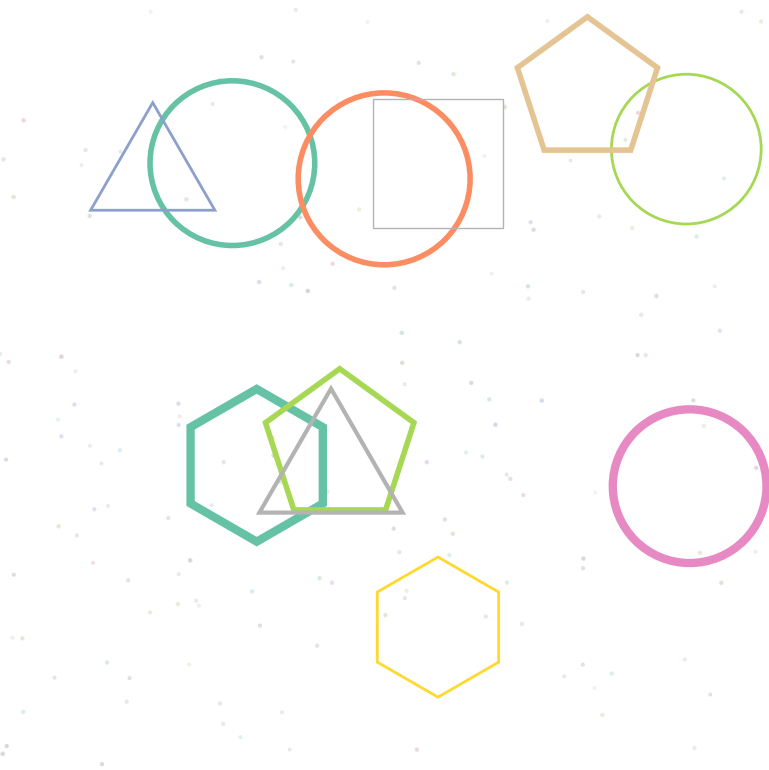[{"shape": "circle", "thickness": 2, "radius": 0.53, "center": [0.302, 0.788]}, {"shape": "hexagon", "thickness": 3, "radius": 0.5, "center": [0.333, 0.396]}, {"shape": "circle", "thickness": 2, "radius": 0.56, "center": [0.499, 0.768]}, {"shape": "triangle", "thickness": 1, "radius": 0.47, "center": [0.198, 0.774]}, {"shape": "circle", "thickness": 3, "radius": 0.5, "center": [0.896, 0.369]}, {"shape": "pentagon", "thickness": 2, "radius": 0.51, "center": [0.441, 0.42]}, {"shape": "circle", "thickness": 1, "radius": 0.49, "center": [0.891, 0.806]}, {"shape": "hexagon", "thickness": 1, "radius": 0.45, "center": [0.569, 0.186]}, {"shape": "pentagon", "thickness": 2, "radius": 0.48, "center": [0.763, 0.882]}, {"shape": "triangle", "thickness": 1.5, "radius": 0.54, "center": [0.43, 0.388]}, {"shape": "square", "thickness": 0.5, "radius": 0.42, "center": [0.569, 0.787]}]